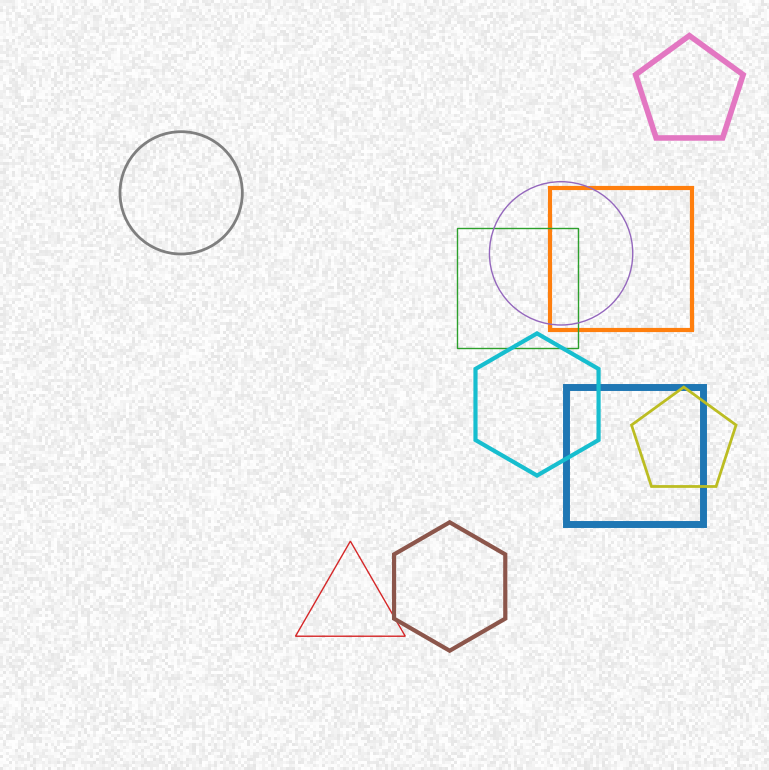[{"shape": "square", "thickness": 2.5, "radius": 0.45, "center": [0.824, 0.408]}, {"shape": "square", "thickness": 1.5, "radius": 0.46, "center": [0.807, 0.663]}, {"shape": "square", "thickness": 0.5, "radius": 0.39, "center": [0.672, 0.626]}, {"shape": "triangle", "thickness": 0.5, "radius": 0.41, "center": [0.455, 0.215]}, {"shape": "circle", "thickness": 0.5, "radius": 0.47, "center": [0.729, 0.671]}, {"shape": "hexagon", "thickness": 1.5, "radius": 0.42, "center": [0.584, 0.238]}, {"shape": "pentagon", "thickness": 2, "radius": 0.37, "center": [0.895, 0.88]}, {"shape": "circle", "thickness": 1, "radius": 0.4, "center": [0.235, 0.75]}, {"shape": "pentagon", "thickness": 1, "radius": 0.36, "center": [0.888, 0.426]}, {"shape": "hexagon", "thickness": 1.5, "radius": 0.46, "center": [0.697, 0.475]}]